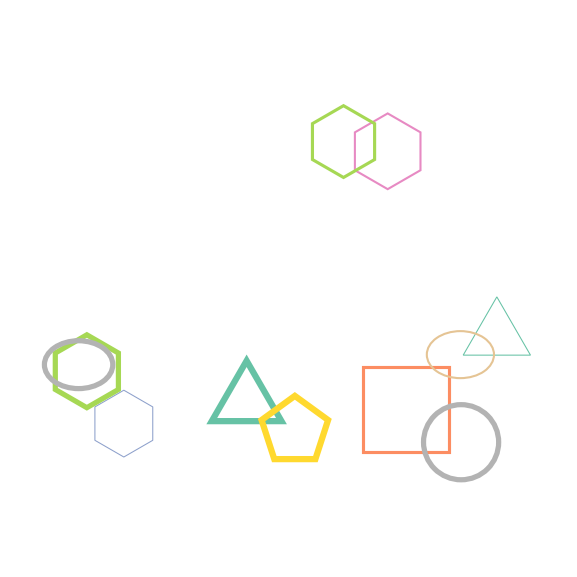[{"shape": "triangle", "thickness": 0.5, "radius": 0.34, "center": [0.86, 0.418]}, {"shape": "triangle", "thickness": 3, "radius": 0.35, "center": [0.427, 0.305]}, {"shape": "square", "thickness": 1.5, "radius": 0.37, "center": [0.703, 0.29]}, {"shape": "hexagon", "thickness": 0.5, "radius": 0.29, "center": [0.214, 0.266]}, {"shape": "hexagon", "thickness": 1, "radius": 0.33, "center": [0.671, 0.737]}, {"shape": "hexagon", "thickness": 1.5, "radius": 0.31, "center": [0.595, 0.754]}, {"shape": "hexagon", "thickness": 2.5, "radius": 0.32, "center": [0.15, 0.356]}, {"shape": "pentagon", "thickness": 3, "radius": 0.3, "center": [0.511, 0.253]}, {"shape": "oval", "thickness": 1, "radius": 0.29, "center": [0.797, 0.385]}, {"shape": "circle", "thickness": 2.5, "radius": 0.33, "center": [0.798, 0.233]}, {"shape": "oval", "thickness": 2.5, "radius": 0.3, "center": [0.136, 0.368]}]